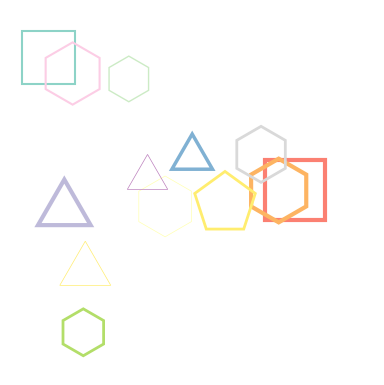[{"shape": "square", "thickness": 1.5, "radius": 0.35, "center": [0.126, 0.851]}, {"shape": "hexagon", "thickness": 0.5, "radius": 0.39, "center": [0.429, 0.464]}, {"shape": "triangle", "thickness": 3, "radius": 0.39, "center": [0.167, 0.455]}, {"shape": "square", "thickness": 3, "radius": 0.39, "center": [0.766, 0.506]}, {"shape": "triangle", "thickness": 2.5, "radius": 0.3, "center": [0.499, 0.591]}, {"shape": "hexagon", "thickness": 3, "radius": 0.41, "center": [0.724, 0.505]}, {"shape": "hexagon", "thickness": 2, "radius": 0.3, "center": [0.216, 0.137]}, {"shape": "hexagon", "thickness": 1.5, "radius": 0.4, "center": [0.189, 0.809]}, {"shape": "hexagon", "thickness": 2, "radius": 0.36, "center": [0.678, 0.599]}, {"shape": "triangle", "thickness": 0.5, "radius": 0.3, "center": [0.383, 0.538]}, {"shape": "hexagon", "thickness": 1, "radius": 0.3, "center": [0.335, 0.795]}, {"shape": "triangle", "thickness": 0.5, "radius": 0.38, "center": [0.222, 0.297]}, {"shape": "pentagon", "thickness": 2, "radius": 0.41, "center": [0.584, 0.472]}]